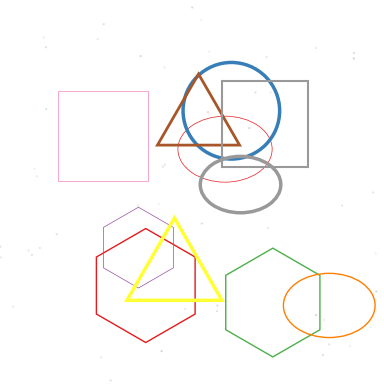[{"shape": "hexagon", "thickness": 1, "radius": 0.74, "center": [0.379, 0.258]}, {"shape": "oval", "thickness": 0.5, "radius": 0.61, "center": [0.584, 0.613]}, {"shape": "circle", "thickness": 2.5, "radius": 0.63, "center": [0.601, 0.712]}, {"shape": "hexagon", "thickness": 1, "radius": 0.71, "center": [0.709, 0.214]}, {"shape": "hexagon", "thickness": 0.5, "radius": 0.52, "center": [0.36, 0.357]}, {"shape": "oval", "thickness": 1, "radius": 0.6, "center": [0.855, 0.207]}, {"shape": "triangle", "thickness": 2.5, "radius": 0.71, "center": [0.453, 0.291]}, {"shape": "triangle", "thickness": 2, "radius": 0.62, "center": [0.516, 0.685]}, {"shape": "square", "thickness": 0.5, "radius": 0.58, "center": [0.267, 0.648]}, {"shape": "oval", "thickness": 2.5, "radius": 0.52, "center": [0.625, 0.521]}, {"shape": "square", "thickness": 1.5, "radius": 0.56, "center": [0.689, 0.678]}]